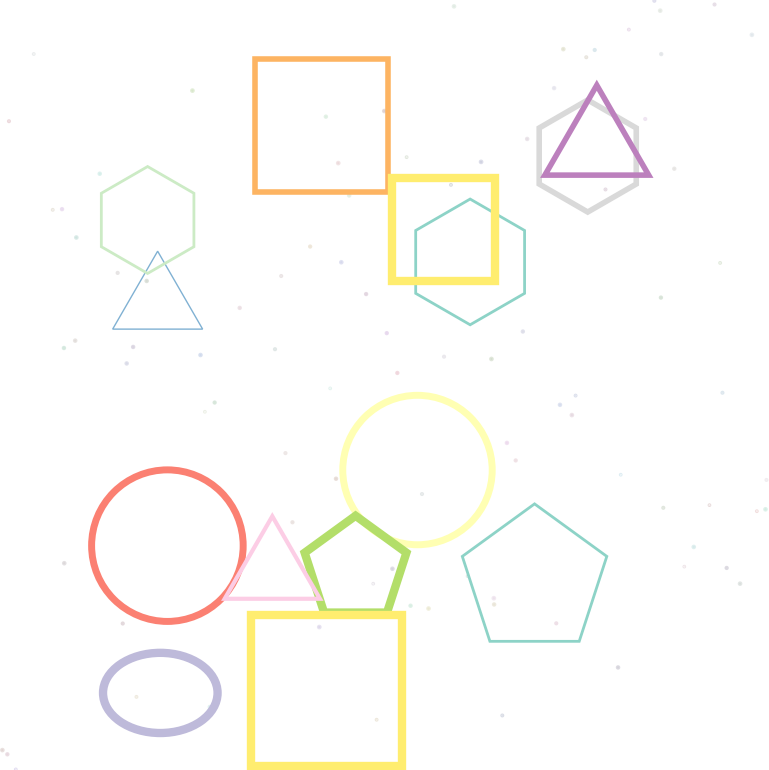[{"shape": "hexagon", "thickness": 1, "radius": 0.41, "center": [0.611, 0.66]}, {"shape": "pentagon", "thickness": 1, "radius": 0.49, "center": [0.694, 0.247]}, {"shape": "circle", "thickness": 2.5, "radius": 0.49, "center": [0.542, 0.39]}, {"shape": "oval", "thickness": 3, "radius": 0.37, "center": [0.208, 0.1]}, {"shape": "circle", "thickness": 2.5, "radius": 0.49, "center": [0.217, 0.291]}, {"shape": "triangle", "thickness": 0.5, "radius": 0.34, "center": [0.205, 0.606]}, {"shape": "square", "thickness": 2, "radius": 0.43, "center": [0.417, 0.837]}, {"shape": "pentagon", "thickness": 3, "radius": 0.35, "center": [0.462, 0.261]}, {"shape": "triangle", "thickness": 1.5, "radius": 0.36, "center": [0.354, 0.258]}, {"shape": "hexagon", "thickness": 2, "radius": 0.36, "center": [0.763, 0.797]}, {"shape": "triangle", "thickness": 2, "radius": 0.39, "center": [0.775, 0.811]}, {"shape": "hexagon", "thickness": 1, "radius": 0.35, "center": [0.192, 0.714]}, {"shape": "square", "thickness": 3, "radius": 0.49, "center": [0.425, 0.103]}, {"shape": "square", "thickness": 3, "radius": 0.33, "center": [0.576, 0.702]}]